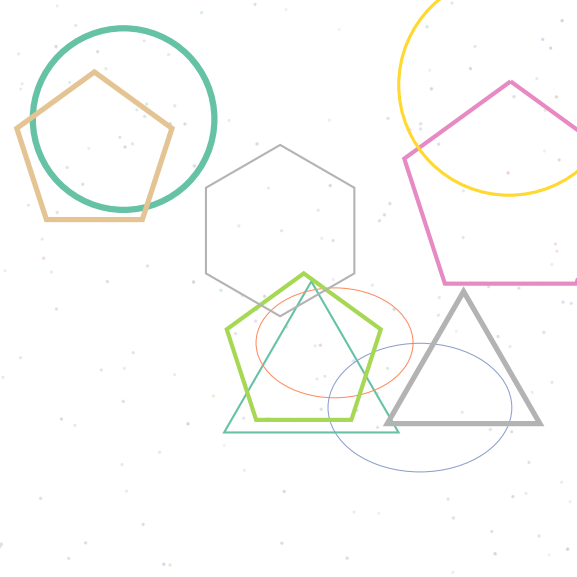[{"shape": "circle", "thickness": 3, "radius": 0.79, "center": [0.214, 0.793]}, {"shape": "triangle", "thickness": 1, "radius": 0.87, "center": [0.539, 0.337]}, {"shape": "oval", "thickness": 0.5, "radius": 0.68, "center": [0.579, 0.405]}, {"shape": "oval", "thickness": 0.5, "radius": 0.8, "center": [0.727, 0.293]}, {"shape": "pentagon", "thickness": 2, "radius": 0.97, "center": [0.884, 0.665]}, {"shape": "pentagon", "thickness": 2, "radius": 0.7, "center": [0.526, 0.386]}, {"shape": "circle", "thickness": 1.5, "radius": 0.95, "center": [0.881, 0.852]}, {"shape": "pentagon", "thickness": 2.5, "radius": 0.71, "center": [0.163, 0.733]}, {"shape": "triangle", "thickness": 2.5, "radius": 0.76, "center": [0.803, 0.342]}, {"shape": "hexagon", "thickness": 1, "radius": 0.74, "center": [0.485, 0.6]}]